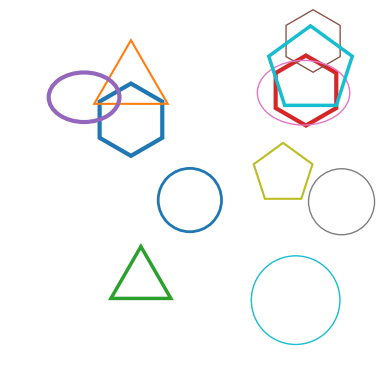[{"shape": "hexagon", "thickness": 3, "radius": 0.47, "center": [0.34, 0.689]}, {"shape": "circle", "thickness": 2, "radius": 0.41, "center": [0.493, 0.48]}, {"shape": "triangle", "thickness": 1.5, "radius": 0.55, "center": [0.34, 0.785]}, {"shape": "triangle", "thickness": 2.5, "radius": 0.45, "center": [0.366, 0.27]}, {"shape": "hexagon", "thickness": 3, "radius": 0.45, "center": [0.795, 0.765]}, {"shape": "oval", "thickness": 3, "radius": 0.46, "center": [0.218, 0.747]}, {"shape": "hexagon", "thickness": 1, "radius": 0.41, "center": [0.813, 0.894]}, {"shape": "oval", "thickness": 1, "radius": 0.6, "center": [0.788, 0.759]}, {"shape": "circle", "thickness": 1, "radius": 0.43, "center": [0.887, 0.476]}, {"shape": "pentagon", "thickness": 1.5, "radius": 0.4, "center": [0.735, 0.549]}, {"shape": "pentagon", "thickness": 2.5, "radius": 0.57, "center": [0.806, 0.819]}, {"shape": "circle", "thickness": 1, "radius": 0.58, "center": [0.768, 0.22]}]